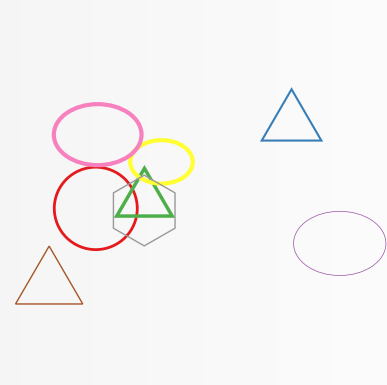[{"shape": "circle", "thickness": 2, "radius": 0.54, "center": [0.247, 0.459]}, {"shape": "triangle", "thickness": 1.5, "radius": 0.44, "center": [0.752, 0.679]}, {"shape": "triangle", "thickness": 2.5, "radius": 0.41, "center": [0.373, 0.48]}, {"shape": "oval", "thickness": 0.5, "radius": 0.6, "center": [0.877, 0.368]}, {"shape": "oval", "thickness": 3, "radius": 0.4, "center": [0.417, 0.58]}, {"shape": "triangle", "thickness": 1, "radius": 0.5, "center": [0.127, 0.261]}, {"shape": "oval", "thickness": 3, "radius": 0.57, "center": [0.252, 0.65]}, {"shape": "hexagon", "thickness": 1, "radius": 0.46, "center": [0.372, 0.453]}]